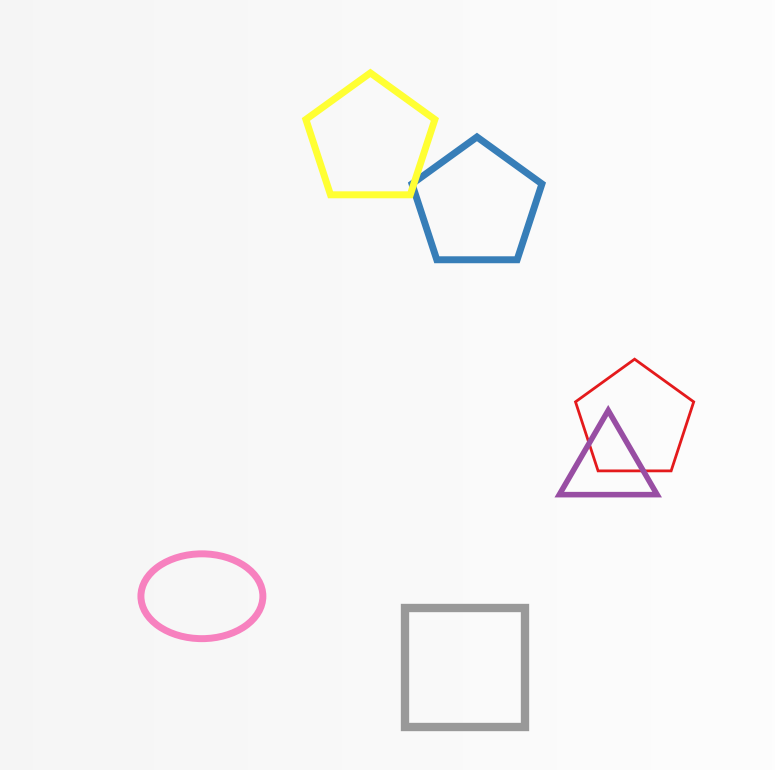[{"shape": "pentagon", "thickness": 1, "radius": 0.4, "center": [0.819, 0.453]}, {"shape": "pentagon", "thickness": 2.5, "radius": 0.44, "center": [0.615, 0.734]}, {"shape": "triangle", "thickness": 2, "radius": 0.36, "center": [0.785, 0.394]}, {"shape": "pentagon", "thickness": 2.5, "radius": 0.44, "center": [0.478, 0.818]}, {"shape": "oval", "thickness": 2.5, "radius": 0.39, "center": [0.261, 0.226]}, {"shape": "square", "thickness": 3, "radius": 0.39, "center": [0.6, 0.133]}]